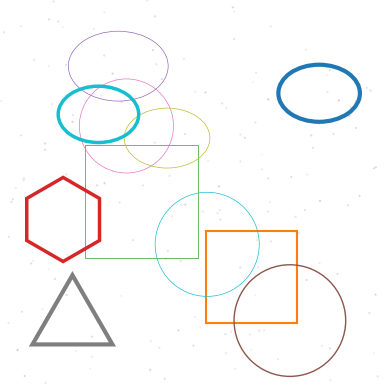[{"shape": "oval", "thickness": 3, "radius": 0.53, "center": [0.829, 0.758]}, {"shape": "square", "thickness": 1.5, "radius": 0.59, "center": [0.653, 0.281]}, {"shape": "square", "thickness": 0.5, "radius": 0.73, "center": [0.367, 0.478]}, {"shape": "hexagon", "thickness": 2.5, "radius": 0.55, "center": [0.164, 0.43]}, {"shape": "oval", "thickness": 0.5, "radius": 0.65, "center": [0.307, 0.828]}, {"shape": "circle", "thickness": 1, "radius": 0.72, "center": [0.753, 0.167]}, {"shape": "circle", "thickness": 0.5, "radius": 0.61, "center": [0.328, 0.673]}, {"shape": "triangle", "thickness": 3, "radius": 0.6, "center": [0.188, 0.165]}, {"shape": "oval", "thickness": 0.5, "radius": 0.56, "center": [0.434, 0.641]}, {"shape": "oval", "thickness": 2.5, "radius": 0.52, "center": [0.256, 0.703]}, {"shape": "circle", "thickness": 0.5, "radius": 0.68, "center": [0.538, 0.365]}]